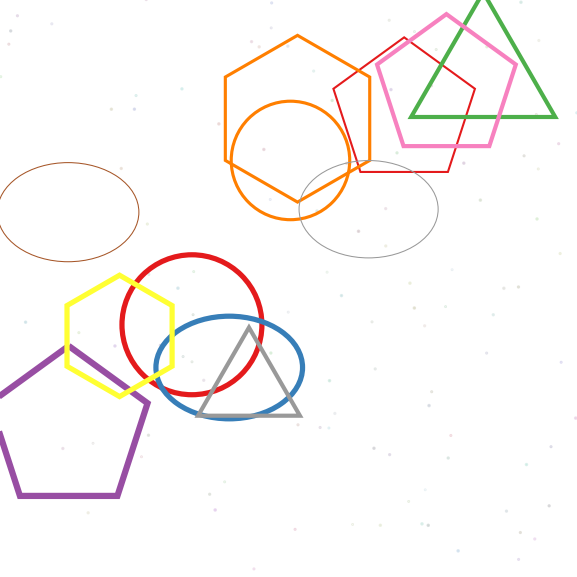[{"shape": "pentagon", "thickness": 1, "radius": 0.64, "center": [0.7, 0.806]}, {"shape": "circle", "thickness": 2.5, "radius": 0.61, "center": [0.332, 0.437]}, {"shape": "oval", "thickness": 2.5, "radius": 0.63, "center": [0.397, 0.363]}, {"shape": "triangle", "thickness": 2, "radius": 0.72, "center": [0.837, 0.869]}, {"shape": "pentagon", "thickness": 3, "radius": 0.72, "center": [0.119, 0.257]}, {"shape": "hexagon", "thickness": 1.5, "radius": 0.72, "center": [0.515, 0.794]}, {"shape": "circle", "thickness": 1.5, "radius": 0.51, "center": [0.503, 0.721]}, {"shape": "hexagon", "thickness": 2.5, "radius": 0.53, "center": [0.207, 0.417]}, {"shape": "oval", "thickness": 0.5, "radius": 0.61, "center": [0.118, 0.632]}, {"shape": "pentagon", "thickness": 2, "radius": 0.63, "center": [0.773, 0.848]}, {"shape": "oval", "thickness": 0.5, "radius": 0.6, "center": [0.638, 0.637]}, {"shape": "triangle", "thickness": 2, "radius": 0.51, "center": [0.431, 0.33]}]